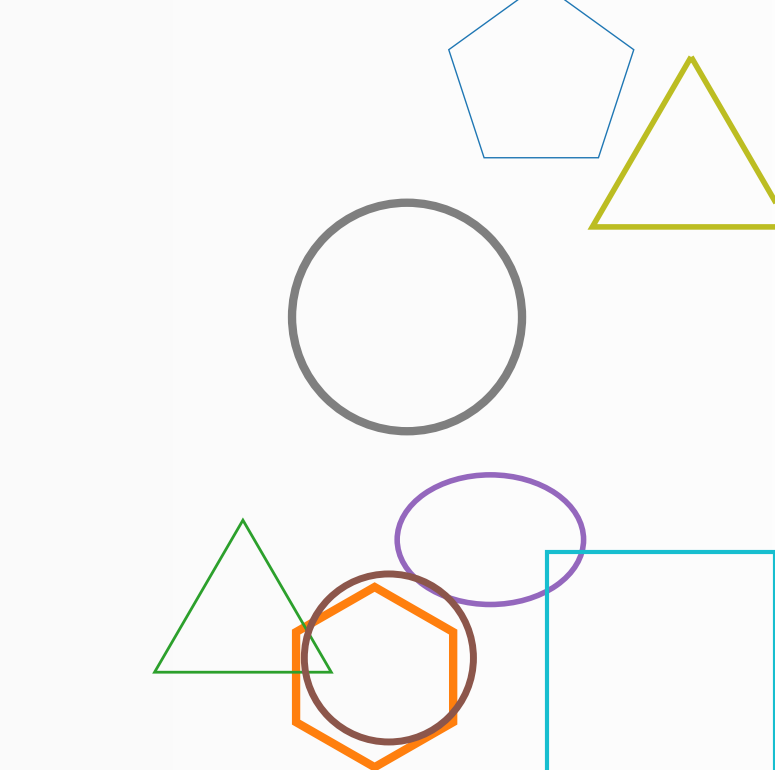[{"shape": "pentagon", "thickness": 0.5, "radius": 0.63, "center": [0.698, 0.897]}, {"shape": "hexagon", "thickness": 3, "radius": 0.59, "center": [0.483, 0.121]}, {"shape": "triangle", "thickness": 1, "radius": 0.66, "center": [0.313, 0.193]}, {"shape": "oval", "thickness": 2, "radius": 0.6, "center": [0.633, 0.299]}, {"shape": "circle", "thickness": 2.5, "radius": 0.55, "center": [0.502, 0.146]}, {"shape": "circle", "thickness": 3, "radius": 0.74, "center": [0.525, 0.588]}, {"shape": "triangle", "thickness": 2, "radius": 0.74, "center": [0.892, 0.779]}, {"shape": "square", "thickness": 1.5, "radius": 0.74, "center": [0.853, 0.136]}]